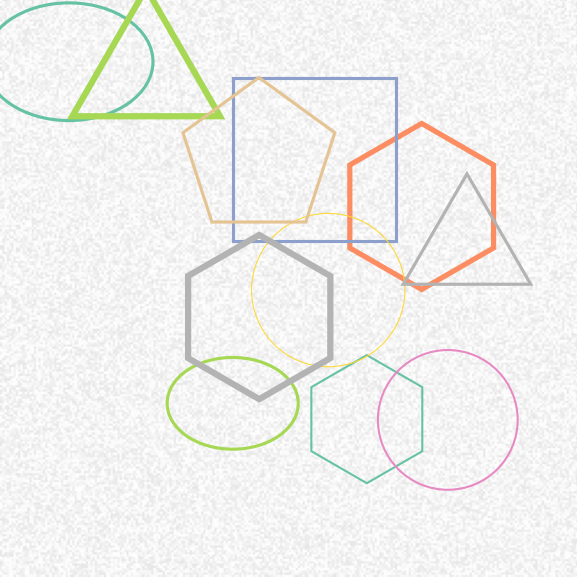[{"shape": "hexagon", "thickness": 1, "radius": 0.55, "center": [0.635, 0.273]}, {"shape": "oval", "thickness": 1.5, "radius": 0.73, "center": [0.119, 0.892]}, {"shape": "hexagon", "thickness": 2.5, "radius": 0.72, "center": [0.73, 0.642]}, {"shape": "square", "thickness": 1.5, "radius": 0.71, "center": [0.545, 0.723]}, {"shape": "circle", "thickness": 1, "radius": 0.61, "center": [0.775, 0.272]}, {"shape": "oval", "thickness": 1.5, "radius": 0.57, "center": [0.403, 0.301]}, {"shape": "triangle", "thickness": 3, "radius": 0.74, "center": [0.253, 0.872]}, {"shape": "circle", "thickness": 0.5, "radius": 0.66, "center": [0.568, 0.497]}, {"shape": "pentagon", "thickness": 1.5, "radius": 0.69, "center": [0.448, 0.727]}, {"shape": "hexagon", "thickness": 3, "radius": 0.71, "center": [0.449, 0.45]}, {"shape": "triangle", "thickness": 1.5, "radius": 0.64, "center": [0.809, 0.571]}]